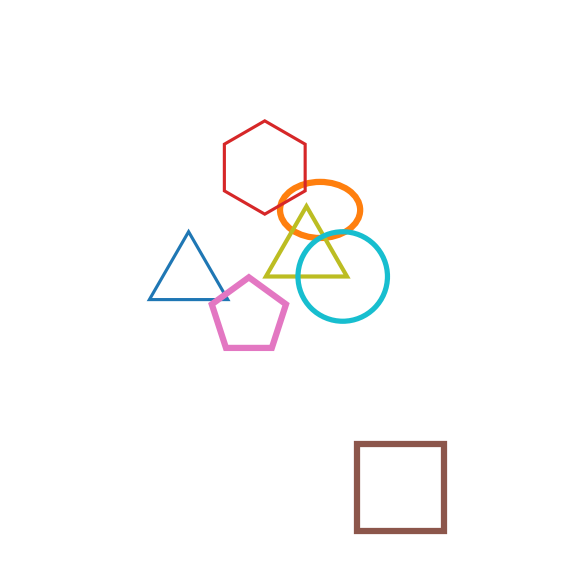[{"shape": "triangle", "thickness": 1.5, "radius": 0.39, "center": [0.327, 0.52]}, {"shape": "oval", "thickness": 3, "radius": 0.35, "center": [0.554, 0.636]}, {"shape": "hexagon", "thickness": 1.5, "radius": 0.4, "center": [0.458, 0.709]}, {"shape": "square", "thickness": 3, "radius": 0.38, "center": [0.693, 0.155]}, {"shape": "pentagon", "thickness": 3, "radius": 0.34, "center": [0.431, 0.451]}, {"shape": "triangle", "thickness": 2, "radius": 0.41, "center": [0.531, 0.561]}, {"shape": "circle", "thickness": 2.5, "radius": 0.39, "center": [0.593, 0.52]}]